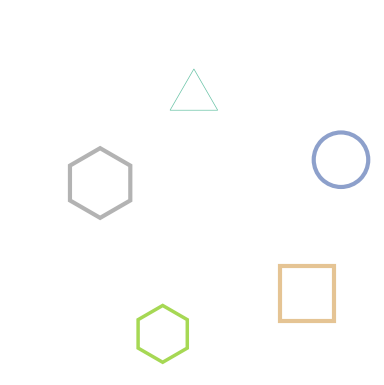[{"shape": "triangle", "thickness": 0.5, "radius": 0.36, "center": [0.504, 0.749]}, {"shape": "circle", "thickness": 3, "radius": 0.35, "center": [0.886, 0.585]}, {"shape": "hexagon", "thickness": 2.5, "radius": 0.37, "center": [0.423, 0.133]}, {"shape": "square", "thickness": 3, "radius": 0.35, "center": [0.797, 0.238]}, {"shape": "hexagon", "thickness": 3, "radius": 0.45, "center": [0.26, 0.525]}]